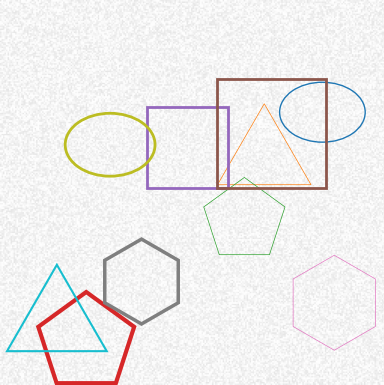[{"shape": "oval", "thickness": 1, "radius": 0.56, "center": [0.837, 0.709]}, {"shape": "triangle", "thickness": 0.5, "radius": 0.7, "center": [0.686, 0.59]}, {"shape": "pentagon", "thickness": 0.5, "radius": 0.55, "center": [0.635, 0.428]}, {"shape": "pentagon", "thickness": 3, "radius": 0.65, "center": [0.224, 0.111]}, {"shape": "square", "thickness": 2, "radius": 0.53, "center": [0.488, 0.617]}, {"shape": "square", "thickness": 2, "radius": 0.71, "center": [0.705, 0.653]}, {"shape": "hexagon", "thickness": 0.5, "radius": 0.62, "center": [0.868, 0.214]}, {"shape": "hexagon", "thickness": 2.5, "radius": 0.55, "center": [0.368, 0.269]}, {"shape": "oval", "thickness": 2, "radius": 0.58, "center": [0.286, 0.624]}, {"shape": "triangle", "thickness": 1.5, "radius": 0.75, "center": [0.148, 0.163]}]